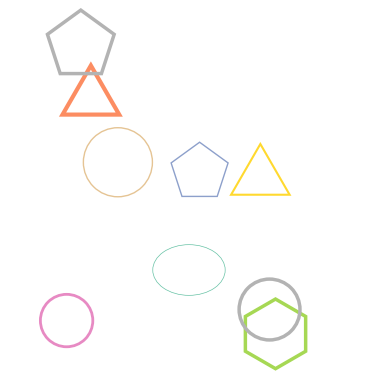[{"shape": "oval", "thickness": 0.5, "radius": 0.47, "center": [0.491, 0.299]}, {"shape": "triangle", "thickness": 3, "radius": 0.42, "center": [0.236, 0.745]}, {"shape": "pentagon", "thickness": 1, "radius": 0.39, "center": [0.518, 0.553]}, {"shape": "circle", "thickness": 2, "radius": 0.34, "center": [0.173, 0.167]}, {"shape": "hexagon", "thickness": 2.5, "radius": 0.45, "center": [0.716, 0.133]}, {"shape": "triangle", "thickness": 1.5, "radius": 0.44, "center": [0.676, 0.538]}, {"shape": "circle", "thickness": 1, "radius": 0.45, "center": [0.306, 0.579]}, {"shape": "circle", "thickness": 2.5, "radius": 0.4, "center": [0.7, 0.196]}, {"shape": "pentagon", "thickness": 2.5, "radius": 0.46, "center": [0.21, 0.883]}]